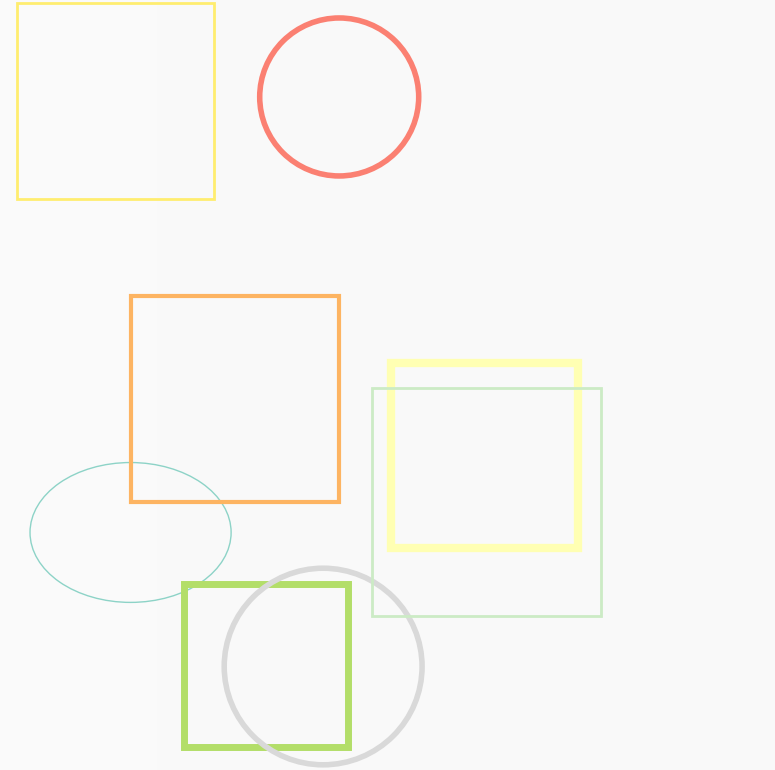[{"shape": "oval", "thickness": 0.5, "radius": 0.65, "center": [0.168, 0.308]}, {"shape": "square", "thickness": 3, "radius": 0.6, "center": [0.625, 0.408]}, {"shape": "circle", "thickness": 2, "radius": 0.51, "center": [0.438, 0.874]}, {"shape": "square", "thickness": 1.5, "radius": 0.67, "center": [0.303, 0.482]}, {"shape": "square", "thickness": 2.5, "radius": 0.53, "center": [0.343, 0.136]}, {"shape": "circle", "thickness": 2, "radius": 0.64, "center": [0.417, 0.134]}, {"shape": "square", "thickness": 1, "radius": 0.74, "center": [0.627, 0.348]}, {"shape": "square", "thickness": 1, "radius": 0.64, "center": [0.148, 0.869]}]